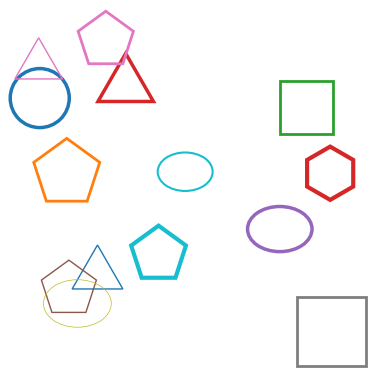[{"shape": "circle", "thickness": 2.5, "radius": 0.38, "center": [0.103, 0.745]}, {"shape": "triangle", "thickness": 1, "radius": 0.38, "center": [0.253, 0.287]}, {"shape": "pentagon", "thickness": 2, "radius": 0.45, "center": [0.173, 0.55]}, {"shape": "square", "thickness": 2, "radius": 0.35, "center": [0.796, 0.721]}, {"shape": "hexagon", "thickness": 3, "radius": 0.35, "center": [0.858, 0.55]}, {"shape": "triangle", "thickness": 2.5, "radius": 0.42, "center": [0.326, 0.778]}, {"shape": "oval", "thickness": 2.5, "radius": 0.42, "center": [0.727, 0.405]}, {"shape": "pentagon", "thickness": 1, "radius": 0.38, "center": [0.179, 0.249]}, {"shape": "triangle", "thickness": 1, "radius": 0.36, "center": [0.1, 0.831]}, {"shape": "pentagon", "thickness": 2, "radius": 0.38, "center": [0.275, 0.895]}, {"shape": "square", "thickness": 2, "radius": 0.45, "center": [0.861, 0.14]}, {"shape": "oval", "thickness": 0.5, "radius": 0.44, "center": [0.201, 0.212]}, {"shape": "oval", "thickness": 1.5, "radius": 0.36, "center": [0.481, 0.554]}, {"shape": "pentagon", "thickness": 3, "radius": 0.37, "center": [0.412, 0.339]}]